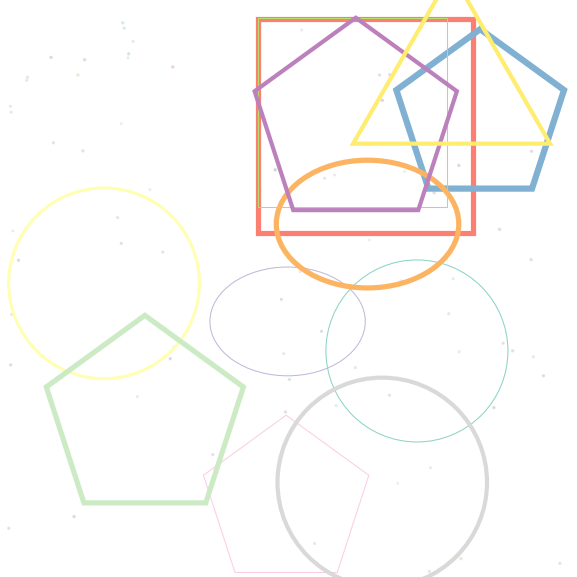[{"shape": "circle", "thickness": 0.5, "radius": 0.79, "center": [0.722, 0.391]}, {"shape": "circle", "thickness": 1.5, "radius": 0.83, "center": [0.18, 0.509]}, {"shape": "oval", "thickness": 0.5, "radius": 0.67, "center": [0.498, 0.443]}, {"shape": "square", "thickness": 2.5, "radius": 0.93, "center": [0.633, 0.781]}, {"shape": "pentagon", "thickness": 3, "radius": 0.76, "center": [0.832, 0.796]}, {"shape": "oval", "thickness": 2.5, "radius": 0.79, "center": [0.636, 0.611]}, {"shape": "square", "thickness": 0.5, "radius": 0.82, "center": [0.61, 0.804]}, {"shape": "pentagon", "thickness": 0.5, "radius": 0.75, "center": [0.495, 0.13]}, {"shape": "circle", "thickness": 2, "radius": 0.91, "center": [0.662, 0.164]}, {"shape": "pentagon", "thickness": 2, "radius": 0.92, "center": [0.616, 0.784]}, {"shape": "pentagon", "thickness": 2.5, "radius": 0.9, "center": [0.251, 0.274]}, {"shape": "triangle", "thickness": 2, "radius": 0.98, "center": [0.782, 0.849]}]